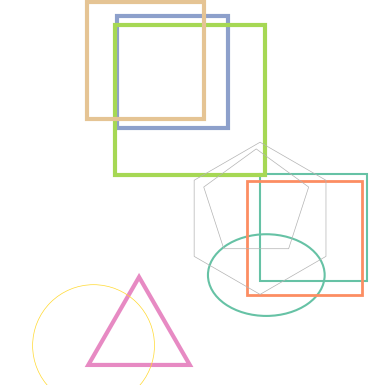[{"shape": "oval", "thickness": 1.5, "radius": 0.76, "center": [0.692, 0.286]}, {"shape": "square", "thickness": 1.5, "radius": 0.7, "center": [0.814, 0.41]}, {"shape": "square", "thickness": 2, "radius": 0.74, "center": [0.791, 0.383]}, {"shape": "square", "thickness": 3, "radius": 0.73, "center": [0.448, 0.812]}, {"shape": "triangle", "thickness": 3, "radius": 0.76, "center": [0.361, 0.128]}, {"shape": "square", "thickness": 3, "radius": 0.98, "center": [0.493, 0.74]}, {"shape": "circle", "thickness": 0.5, "radius": 0.79, "center": [0.243, 0.102]}, {"shape": "square", "thickness": 3, "radius": 0.76, "center": [0.378, 0.843]}, {"shape": "hexagon", "thickness": 0.5, "radius": 0.99, "center": [0.675, 0.433]}, {"shape": "pentagon", "thickness": 0.5, "radius": 0.72, "center": [0.665, 0.47]}]